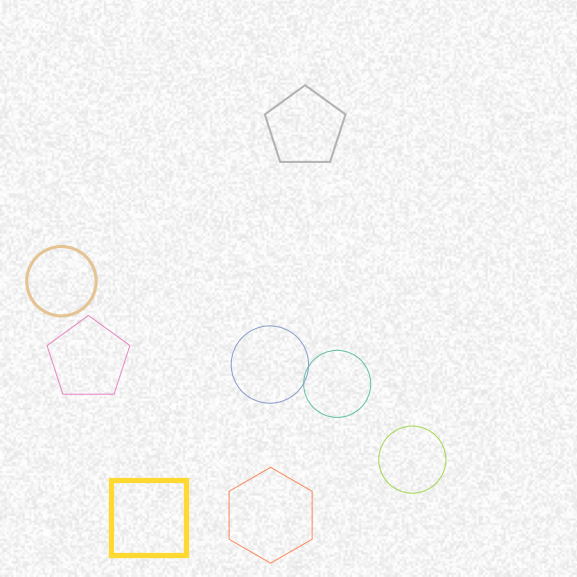[{"shape": "circle", "thickness": 0.5, "radius": 0.29, "center": [0.584, 0.334]}, {"shape": "hexagon", "thickness": 0.5, "radius": 0.42, "center": [0.469, 0.107]}, {"shape": "circle", "thickness": 0.5, "radius": 0.33, "center": [0.467, 0.368]}, {"shape": "pentagon", "thickness": 0.5, "radius": 0.38, "center": [0.153, 0.378]}, {"shape": "circle", "thickness": 0.5, "radius": 0.29, "center": [0.714, 0.203]}, {"shape": "square", "thickness": 2.5, "radius": 0.32, "center": [0.257, 0.103]}, {"shape": "circle", "thickness": 1.5, "radius": 0.3, "center": [0.106, 0.512]}, {"shape": "pentagon", "thickness": 1, "radius": 0.37, "center": [0.528, 0.778]}]